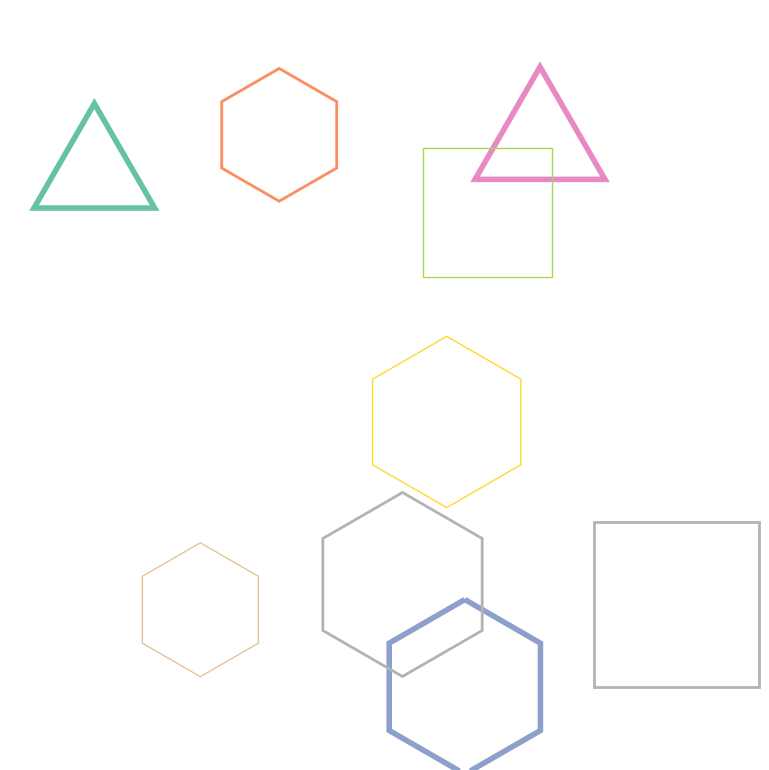[{"shape": "triangle", "thickness": 2, "radius": 0.45, "center": [0.123, 0.775]}, {"shape": "hexagon", "thickness": 1, "radius": 0.43, "center": [0.363, 0.825]}, {"shape": "hexagon", "thickness": 2, "radius": 0.57, "center": [0.604, 0.108]}, {"shape": "triangle", "thickness": 2, "radius": 0.49, "center": [0.701, 0.816]}, {"shape": "square", "thickness": 0.5, "radius": 0.42, "center": [0.633, 0.724]}, {"shape": "hexagon", "thickness": 0.5, "radius": 0.56, "center": [0.58, 0.452]}, {"shape": "hexagon", "thickness": 0.5, "radius": 0.43, "center": [0.26, 0.208]}, {"shape": "hexagon", "thickness": 1, "radius": 0.6, "center": [0.523, 0.241]}, {"shape": "square", "thickness": 1, "radius": 0.53, "center": [0.878, 0.215]}]